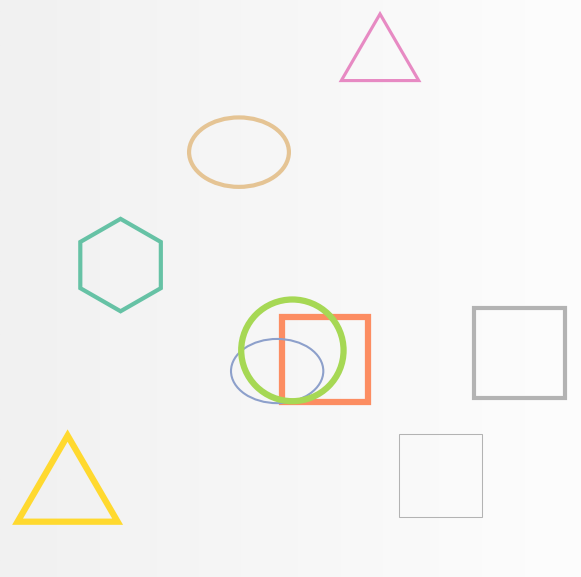[{"shape": "hexagon", "thickness": 2, "radius": 0.4, "center": [0.207, 0.54]}, {"shape": "square", "thickness": 3, "radius": 0.37, "center": [0.559, 0.377]}, {"shape": "oval", "thickness": 1, "radius": 0.4, "center": [0.477, 0.357]}, {"shape": "triangle", "thickness": 1.5, "radius": 0.38, "center": [0.654, 0.898]}, {"shape": "circle", "thickness": 3, "radius": 0.44, "center": [0.503, 0.392]}, {"shape": "triangle", "thickness": 3, "radius": 0.5, "center": [0.116, 0.145]}, {"shape": "oval", "thickness": 2, "radius": 0.43, "center": [0.411, 0.736]}, {"shape": "square", "thickness": 2, "radius": 0.39, "center": [0.894, 0.388]}, {"shape": "square", "thickness": 0.5, "radius": 0.36, "center": [0.758, 0.175]}]